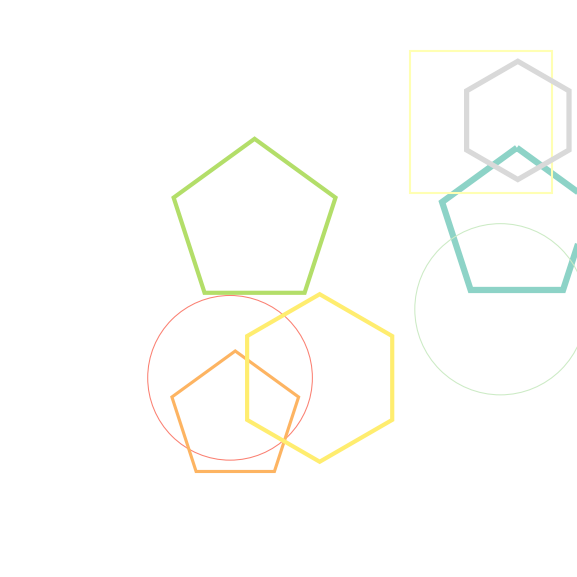[{"shape": "pentagon", "thickness": 3, "radius": 0.68, "center": [0.895, 0.607]}, {"shape": "square", "thickness": 1, "radius": 0.62, "center": [0.833, 0.788]}, {"shape": "circle", "thickness": 0.5, "radius": 0.71, "center": [0.398, 0.345]}, {"shape": "pentagon", "thickness": 1.5, "radius": 0.58, "center": [0.407, 0.276]}, {"shape": "pentagon", "thickness": 2, "radius": 0.74, "center": [0.441, 0.611]}, {"shape": "hexagon", "thickness": 2.5, "radius": 0.51, "center": [0.897, 0.791]}, {"shape": "circle", "thickness": 0.5, "radius": 0.74, "center": [0.867, 0.464]}, {"shape": "hexagon", "thickness": 2, "radius": 0.73, "center": [0.554, 0.345]}]